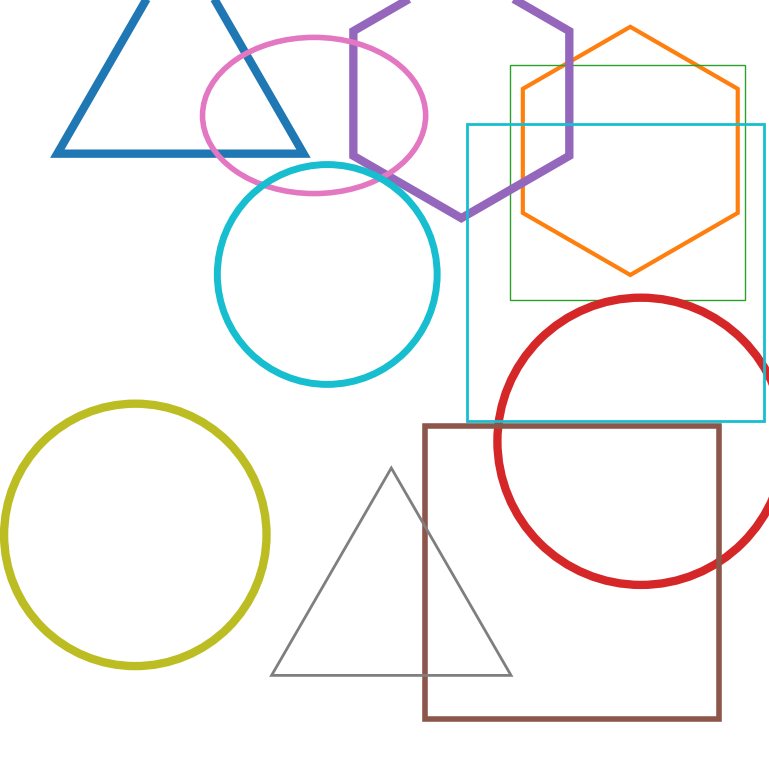[{"shape": "triangle", "thickness": 3, "radius": 0.92, "center": [0.234, 0.893]}, {"shape": "hexagon", "thickness": 1.5, "radius": 0.81, "center": [0.819, 0.804]}, {"shape": "square", "thickness": 0.5, "radius": 0.76, "center": [0.815, 0.763]}, {"shape": "circle", "thickness": 3, "radius": 0.93, "center": [0.833, 0.427]}, {"shape": "hexagon", "thickness": 3, "radius": 0.81, "center": [0.599, 0.879]}, {"shape": "square", "thickness": 2, "radius": 0.95, "center": [0.743, 0.257]}, {"shape": "oval", "thickness": 2, "radius": 0.72, "center": [0.408, 0.85]}, {"shape": "triangle", "thickness": 1, "radius": 0.9, "center": [0.508, 0.213]}, {"shape": "circle", "thickness": 3, "radius": 0.85, "center": [0.176, 0.305]}, {"shape": "square", "thickness": 1, "radius": 0.97, "center": [0.8, 0.646]}, {"shape": "circle", "thickness": 2.5, "radius": 0.71, "center": [0.425, 0.644]}]